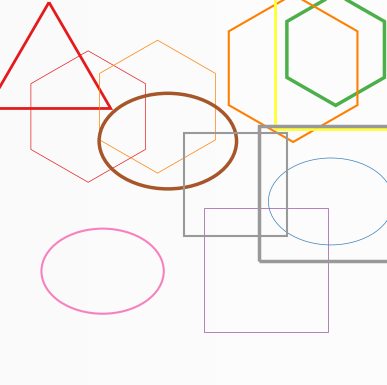[{"shape": "hexagon", "thickness": 0.5, "radius": 0.85, "center": [0.228, 0.697]}, {"shape": "triangle", "thickness": 2, "radius": 0.92, "center": [0.126, 0.81]}, {"shape": "oval", "thickness": 0.5, "radius": 0.81, "center": [0.854, 0.477]}, {"shape": "hexagon", "thickness": 2.5, "radius": 0.73, "center": [0.866, 0.872]}, {"shape": "square", "thickness": 0.5, "radius": 0.8, "center": [0.686, 0.3]}, {"shape": "hexagon", "thickness": 1.5, "radius": 0.96, "center": [0.756, 0.823]}, {"shape": "hexagon", "thickness": 0.5, "radius": 0.86, "center": [0.407, 0.723]}, {"shape": "square", "thickness": 2, "radius": 0.91, "center": [0.893, 0.846]}, {"shape": "oval", "thickness": 2.5, "radius": 0.89, "center": [0.433, 0.633]}, {"shape": "oval", "thickness": 1.5, "radius": 0.79, "center": [0.265, 0.296]}, {"shape": "square", "thickness": 1.5, "radius": 0.67, "center": [0.608, 0.521]}, {"shape": "square", "thickness": 2.5, "radius": 0.87, "center": [0.842, 0.497]}]